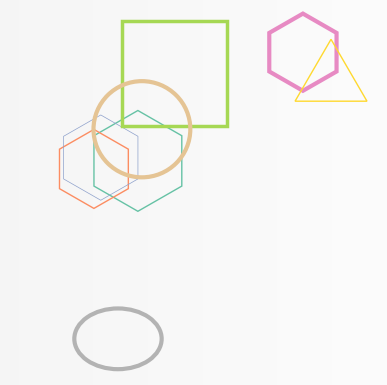[{"shape": "hexagon", "thickness": 1, "radius": 0.65, "center": [0.356, 0.582]}, {"shape": "hexagon", "thickness": 1, "radius": 0.51, "center": [0.242, 0.561]}, {"shape": "hexagon", "thickness": 0.5, "radius": 0.55, "center": [0.26, 0.591]}, {"shape": "hexagon", "thickness": 3, "radius": 0.5, "center": [0.782, 0.864]}, {"shape": "square", "thickness": 2.5, "radius": 0.68, "center": [0.45, 0.81]}, {"shape": "triangle", "thickness": 1, "radius": 0.54, "center": [0.854, 0.791]}, {"shape": "circle", "thickness": 3, "radius": 0.62, "center": [0.366, 0.664]}, {"shape": "oval", "thickness": 3, "radius": 0.56, "center": [0.304, 0.12]}]